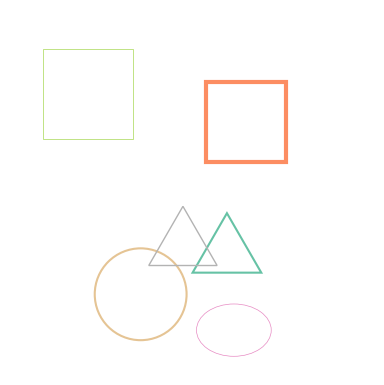[{"shape": "triangle", "thickness": 1.5, "radius": 0.51, "center": [0.589, 0.343]}, {"shape": "square", "thickness": 3, "radius": 0.52, "center": [0.638, 0.684]}, {"shape": "oval", "thickness": 0.5, "radius": 0.49, "center": [0.607, 0.142]}, {"shape": "square", "thickness": 0.5, "radius": 0.59, "center": [0.229, 0.756]}, {"shape": "circle", "thickness": 1.5, "radius": 0.6, "center": [0.365, 0.236]}, {"shape": "triangle", "thickness": 1, "radius": 0.51, "center": [0.475, 0.362]}]